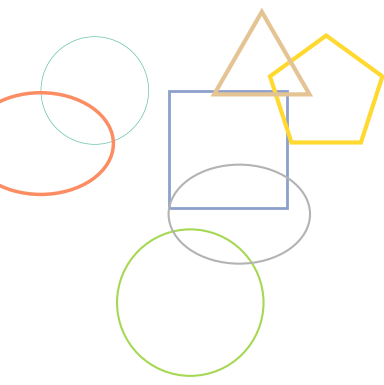[{"shape": "circle", "thickness": 0.5, "radius": 0.7, "center": [0.246, 0.765]}, {"shape": "oval", "thickness": 2.5, "radius": 0.94, "center": [0.106, 0.627]}, {"shape": "square", "thickness": 2, "radius": 0.76, "center": [0.593, 0.611]}, {"shape": "circle", "thickness": 1.5, "radius": 0.95, "center": [0.494, 0.214]}, {"shape": "pentagon", "thickness": 3, "radius": 0.77, "center": [0.847, 0.754]}, {"shape": "triangle", "thickness": 3, "radius": 0.72, "center": [0.68, 0.826]}, {"shape": "oval", "thickness": 1.5, "radius": 0.92, "center": [0.622, 0.444]}]